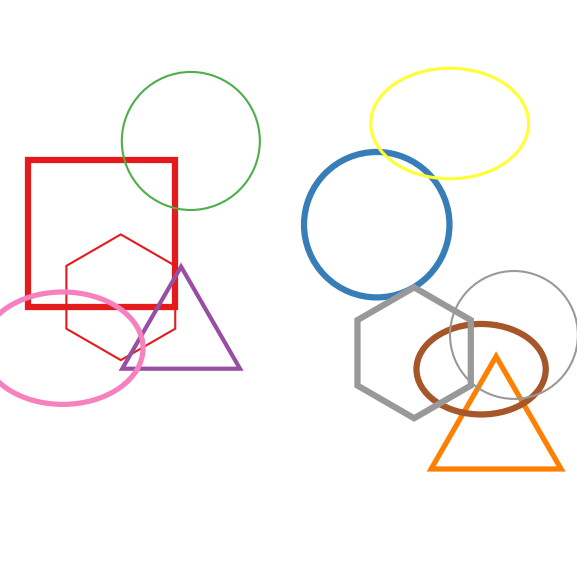[{"shape": "square", "thickness": 3, "radius": 0.64, "center": [0.175, 0.595]}, {"shape": "hexagon", "thickness": 1, "radius": 0.54, "center": [0.209, 0.484]}, {"shape": "circle", "thickness": 3, "radius": 0.63, "center": [0.652, 0.61]}, {"shape": "circle", "thickness": 1, "radius": 0.6, "center": [0.33, 0.755]}, {"shape": "triangle", "thickness": 2, "radius": 0.59, "center": [0.314, 0.42]}, {"shape": "triangle", "thickness": 2.5, "radius": 0.65, "center": [0.859, 0.252]}, {"shape": "oval", "thickness": 1.5, "radius": 0.68, "center": [0.779, 0.785]}, {"shape": "oval", "thickness": 3, "radius": 0.56, "center": [0.833, 0.36]}, {"shape": "oval", "thickness": 2.5, "radius": 0.7, "center": [0.109, 0.396]}, {"shape": "hexagon", "thickness": 3, "radius": 0.57, "center": [0.717, 0.388]}, {"shape": "circle", "thickness": 1, "radius": 0.55, "center": [0.89, 0.419]}]